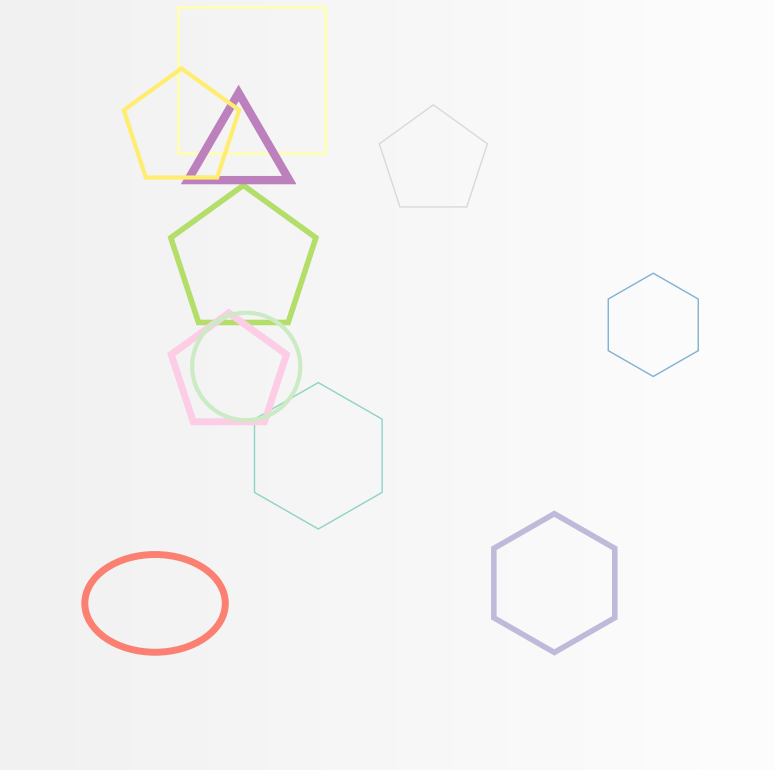[{"shape": "hexagon", "thickness": 0.5, "radius": 0.48, "center": [0.411, 0.408]}, {"shape": "square", "thickness": 1, "radius": 0.47, "center": [0.325, 0.896]}, {"shape": "hexagon", "thickness": 2, "radius": 0.45, "center": [0.715, 0.243]}, {"shape": "oval", "thickness": 2.5, "radius": 0.45, "center": [0.2, 0.216]}, {"shape": "hexagon", "thickness": 0.5, "radius": 0.34, "center": [0.843, 0.578]}, {"shape": "pentagon", "thickness": 2, "radius": 0.49, "center": [0.314, 0.661]}, {"shape": "pentagon", "thickness": 2.5, "radius": 0.39, "center": [0.295, 0.515]}, {"shape": "pentagon", "thickness": 0.5, "radius": 0.37, "center": [0.559, 0.791]}, {"shape": "triangle", "thickness": 3, "radius": 0.38, "center": [0.308, 0.804]}, {"shape": "circle", "thickness": 1.5, "radius": 0.35, "center": [0.318, 0.524]}, {"shape": "pentagon", "thickness": 1.5, "radius": 0.39, "center": [0.234, 0.833]}]